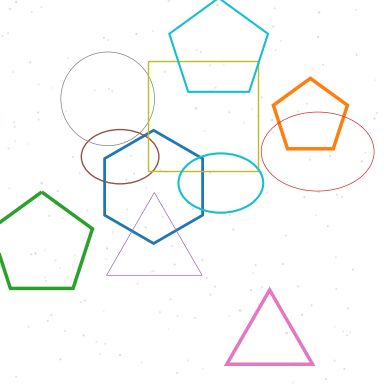[{"shape": "hexagon", "thickness": 2, "radius": 0.73, "center": [0.399, 0.515]}, {"shape": "pentagon", "thickness": 2.5, "radius": 0.51, "center": [0.806, 0.695]}, {"shape": "pentagon", "thickness": 2.5, "radius": 0.69, "center": [0.108, 0.363]}, {"shape": "oval", "thickness": 0.5, "radius": 0.73, "center": [0.825, 0.606]}, {"shape": "triangle", "thickness": 0.5, "radius": 0.72, "center": [0.401, 0.357]}, {"shape": "oval", "thickness": 1, "radius": 0.5, "center": [0.312, 0.593]}, {"shape": "triangle", "thickness": 2.5, "radius": 0.64, "center": [0.7, 0.118]}, {"shape": "circle", "thickness": 0.5, "radius": 0.61, "center": [0.28, 0.743]}, {"shape": "square", "thickness": 1, "radius": 0.71, "center": [0.528, 0.699]}, {"shape": "oval", "thickness": 1.5, "radius": 0.55, "center": [0.574, 0.525]}, {"shape": "pentagon", "thickness": 1.5, "radius": 0.67, "center": [0.568, 0.871]}]